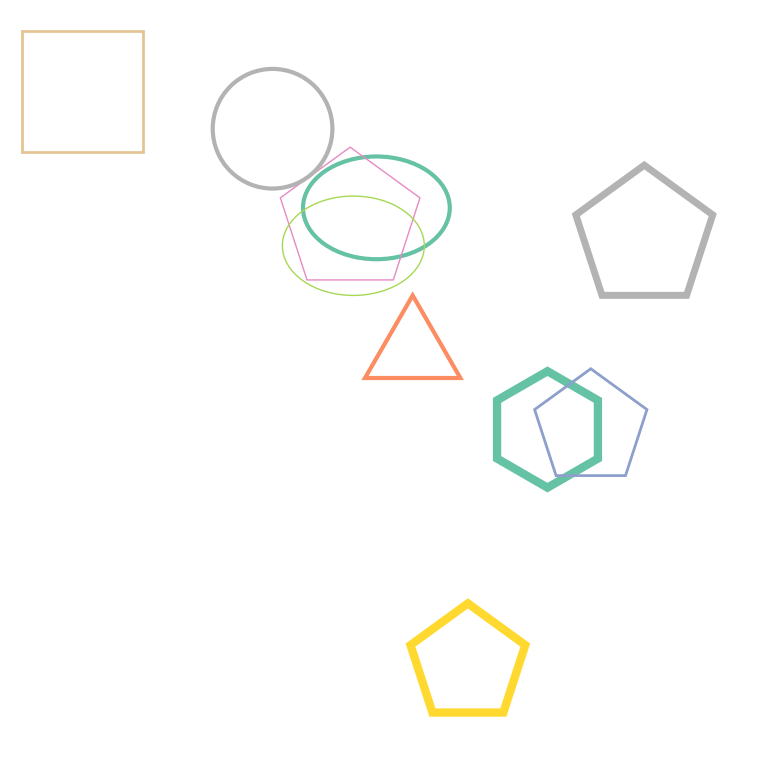[{"shape": "hexagon", "thickness": 3, "radius": 0.38, "center": [0.711, 0.442]}, {"shape": "oval", "thickness": 1.5, "radius": 0.48, "center": [0.489, 0.73]}, {"shape": "triangle", "thickness": 1.5, "radius": 0.36, "center": [0.536, 0.545]}, {"shape": "pentagon", "thickness": 1, "radius": 0.38, "center": [0.767, 0.444]}, {"shape": "pentagon", "thickness": 0.5, "radius": 0.48, "center": [0.455, 0.714]}, {"shape": "oval", "thickness": 0.5, "radius": 0.46, "center": [0.459, 0.681]}, {"shape": "pentagon", "thickness": 3, "radius": 0.39, "center": [0.608, 0.138]}, {"shape": "square", "thickness": 1, "radius": 0.39, "center": [0.107, 0.881]}, {"shape": "pentagon", "thickness": 2.5, "radius": 0.47, "center": [0.837, 0.692]}, {"shape": "circle", "thickness": 1.5, "radius": 0.39, "center": [0.354, 0.833]}]